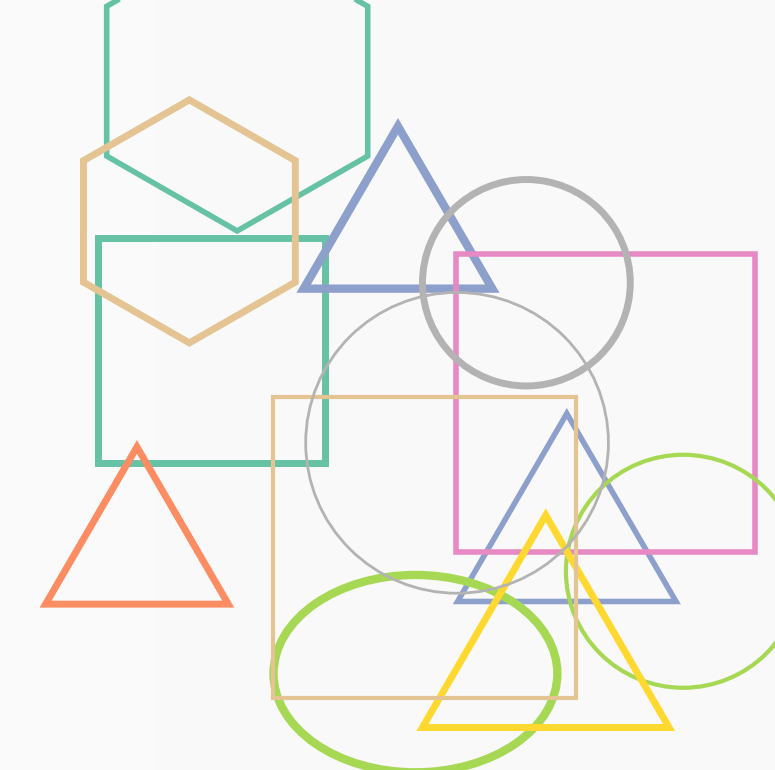[{"shape": "hexagon", "thickness": 2, "radius": 0.97, "center": [0.306, 0.895]}, {"shape": "square", "thickness": 2.5, "radius": 0.73, "center": [0.273, 0.545]}, {"shape": "triangle", "thickness": 2.5, "radius": 0.68, "center": [0.177, 0.283]}, {"shape": "triangle", "thickness": 3, "radius": 0.7, "center": [0.514, 0.695]}, {"shape": "triangle", "thickness": 2, "radius": 0.81, "center": [0.731, 0.3]}, {"shape": "square", "thickness": 2, "radius": 0.97, "center": [0.782, 0.477]}, {"shape": "circle", "thickness": 1.5, "radius": 0.76, "center": [0.882, 0.258]}, {"shape": "oval", "thickness": 3, "radius": 0.92, "center": [0.536, 0.125]}, {"shape": "triangle", "thickness": 2.5, "radius": 0.92, "center": [0.704, 0.147]}, {"shape": "hexagon", "thickness": 2.5, "radius": 0.79, "center": [0.244, 0.712]}, {"shape": "square", "thickness": 1.5, "radius": 0.98, "center": [0.548, 0.289]}, {"shape": "circle", "thickness": 1, "radius": 0.98, "center": [0.59, 0.425]}, {"shape": "circle", "thickness": 2.5, "radius": 0.67, "center": [0.679, 0.633]}]